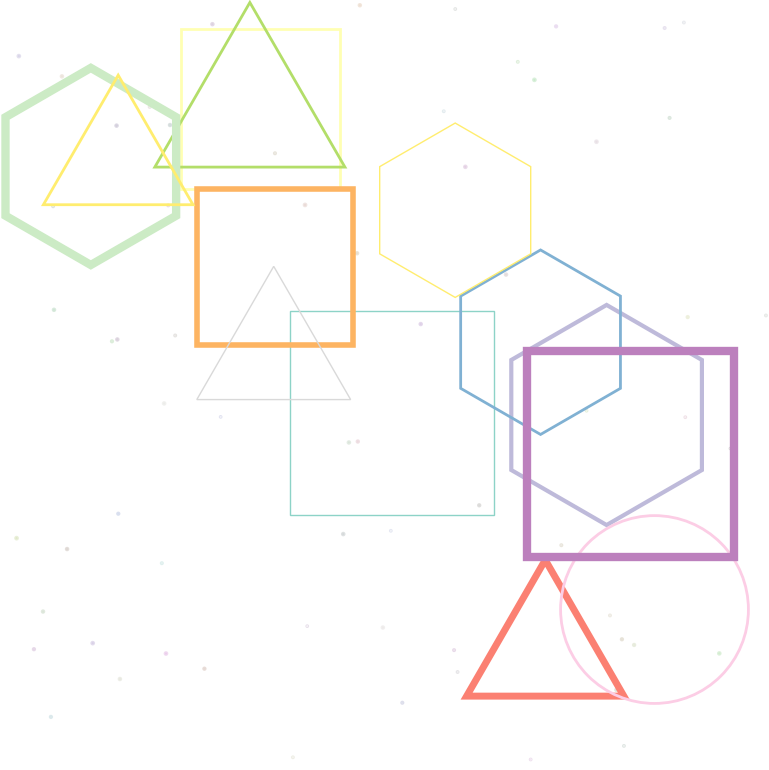[{"shape": "square", "thickness": 0.5, "radius": 0.66, "center": [0.509, 0.464]}, {"shape": "square", "thickness": 1, "radius": 0.52, "center": [0.338, 0.858]}, {"shape": "hexagon", "thickness": 1.5, "radius": 0.71, "center": [0.788, 0.461]}, {"shape": "triangle", "thickness": 2.5, "radius": 0.59, "center": [0.708, 0.155]}, {"shape": "hexagon", "thickness": 1, "radius": 0.6, "center": [0.702, 0.556]}, {"shape": "square", "thickness": 2, "radius": 0.51, "center": [0.357, 0.653]}, {"shape": "triangle", "thickness": 1, "radius": 0.71, "center": [0.325, 0.854]}, {"shape": "circle", "thickness": 1, "radius": 0.61, "center": [0.85, 0.208]}, {"shape": "triangle", "thickness": 0.5, "radius": 0.58, "center": [0.355, 0.539]}, {"shape": "square", "thickness": 3, "radius": 0.67, "center": [0.819, 0.41]}, {"shape": "hexagon", "thickness": 3, "radius": 0.64, "center": [0.118, 0.784]}, {"shape": "triangle", "thickness": 1, "radius": 0.56, "center": [0.153, 0.79]}, {"shape": "hexagon", "thickness": 0.5, "radius": 0.57, "center": [0.591, 0.727]}]